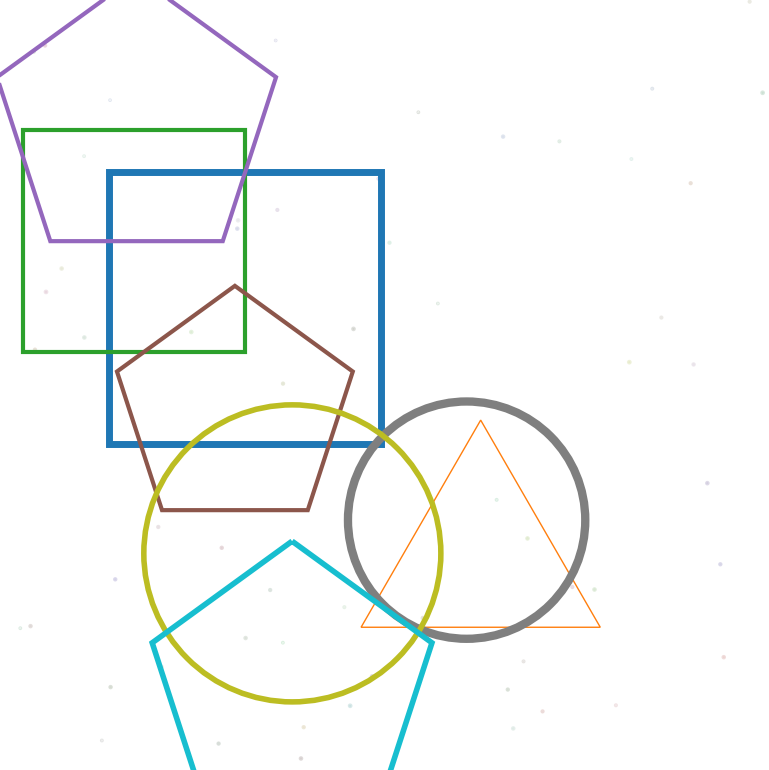[{"shape": "square", "thickness": 2.5, "radius": 0.88, "center": [0.318, 0.6]}, {"shape": "triangle", "thickness": 0.5, "radius": 0.9, "center": [0.624, 0.275]}, {"shape": "square", "thickness": 1.5, "radius": 0.72, "center": [0.174, 0.687]}, {"shape": "pentagon", "thickness": 1.5, "radius": 0.95, "center": [0.177, 0.841]}, {"shape": "pentagon", "thickness": 1.5, "radius": 0.81, "center": [0.305, 0.468]}, {"shape": "circle", "thickness": 3, "radius": 0.77, "center": [0.606, 0.324]}, {"shape": "circle", "thickness": 2, "radius": 0.96, "center": [0.38, 0.281]}, {"shape": "pentagon", "thickness": 2, "radius": 0.96, "center": [0.379, 0.106]}]